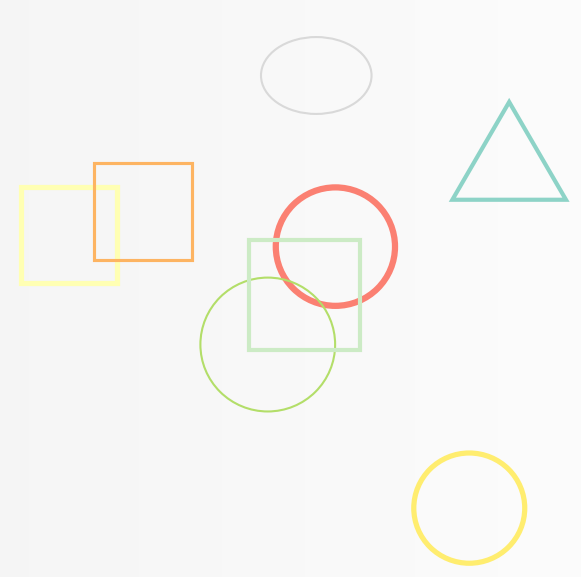[{"shape": "triangle", "thickness": 2, "radius": 0.56, "center": [0.876, 0.71]}, {"shape": "square", "thickness": 2.5, "radius": 0.41, "center": [0.118, 0.592]}, {"shape": "circle", "thickness": 3, "radius": 0.51, "center": [0.577, 0.572]}, {"shape": "square", "thickness": 1.5, "radius": 0.42, "center": [0.246, 0.632]}, {"shape": "circle", "thickness": 1, "radius": 0.58, "center": [0.461, 0.403]}, {"shape": "oval", "thickness": 1, "radius": 0.48, "center": [0.544, 0.868]}, {"shape": "square", "thickness": 2, "radius": 0.47, "center": [0.524, 0.489]}, {"shape": "circle", "thickness": 2.5, "radius": 0.48, "center": [0.807, 0.119]}]